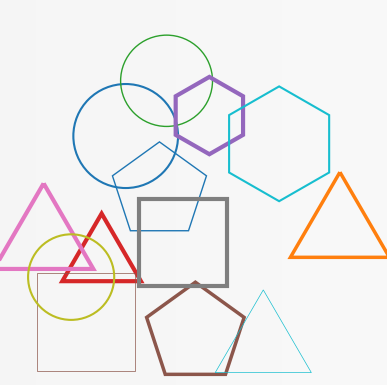[{"shape": "pentagon", "thickness": 1, "radius": 0.64, "center": [0.412, 0.504]}, {"shape": "circle", "thickness": 1.5, "radius": 0.68, "center": [0.324, 0.647]}, {"shape": "triangle", "thickness": 2.5, "radius": 0.74, "center": [0.877, 0.405]}, {"shape": "circle", "thickness": 1, "radius": 0.59, "center": [0.43, 0.79]}, {"shape": "triangle", "thickness": 3, "radius": 0.59, "center": [0.262, 0.328]}, {"shape": "hexagon", "thickness": 3, "radius": 0.5, "center": [0.54, 0.7]}, {"shape": "pentagon", "thickness": 2.5, "radius": 0.66, "center": [0.504, 0.135]}, {"shape": "square", "thickness": 0.5, "radius": 0.63, "center": [0.222, 0.164]}, {"shape": "triangle", "thickness": 3, "radius": 0.74, "center": [0.113, 0.375]}, {"shape": "square", "thickness": 3, "radius": 0.57, "center": [0.472, 0.371]}, {"shape": "circle", "thickness": 1.5, "radius": 0.56, "center": [0.184, 0.28]}, {"shape": "hexagon", "thickness": 1.5, "radius": 0.75, "center": [0.72, 0.626]}, {"shape": "triangle", "thickness": 0.5, "radius": 0.72, "center": [0.679, 0.104]}]